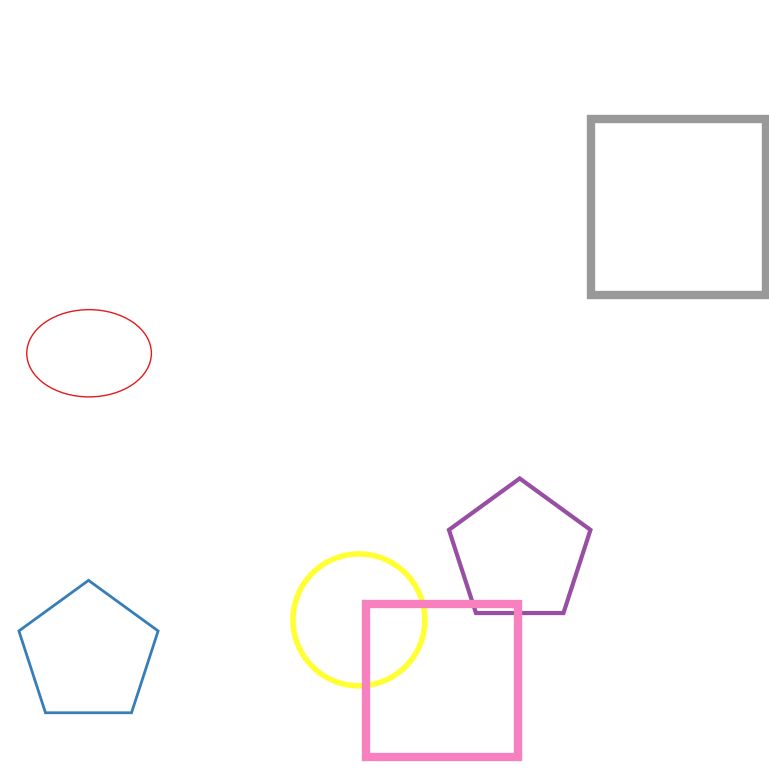[{"shape": "oval", "thickness": 0.5, "radius": 0.4, "center": [0.116, 0.541]}, {"shape": "pentagon", "thickness": 1, "radius": 0.48, "center": [0.115, 0.151]}, {"shape": "pentagon", "thickness": 1.5, "radius": 0.48, "center": [0.675, 0.282]}, {"shape": "circle", "thickness": 2, "radius": 0.43, "center": [0.466, 0.195]}, {"shape": "square", "thickness": 3, "radius": 0.49, "center": [0.574, 0.116]}, {"shape": "square", "thickness": 3, "radius": 0.57, "center": [0.881, 0.731]}]